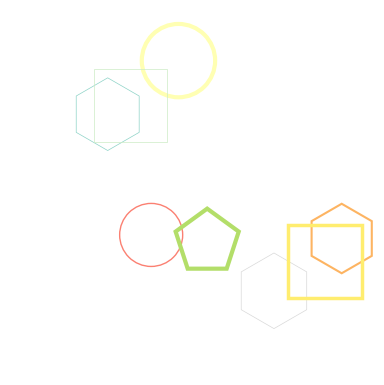[{"shape": "hexagon", "thickness": 0.5, "radius": 0.47, "center": [0.28, 0.703]}, {"shape": "circle", "thickness": 3, "radius": 0.48, "center": [0.464, 0.843]}, {"shape": "circle", "thickness": 1, "radius": 0.41, "center": [0.393, 0.39]}, {"shape": "hexagon", "thickness": 1.5, "radius": 0.45, "center": [0.888, 0.38]}, {"shape": "pentagon", "thickness": 3, "radius": 0.43, "center": [0.538, 0.372]}, {"shape": "hexagon", "thickness": 0.5, "radius": 0.49, "center": [0.712, 0.245]}, {"shape": "square", "thickness": 0.5, "radius": 0.47, "center": [0.339, 0.725]}, {"shape": "square", "thickness": 2.5, "radius": 0.48, "center": [0.845, 0.321]}]